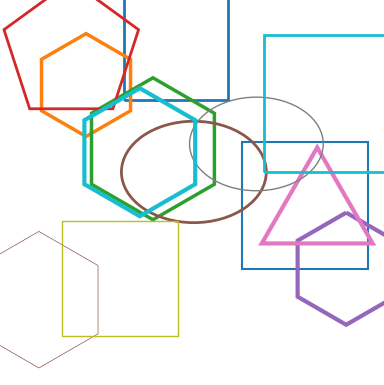[{"shape": "square", "thickness": 2, "radius": 0.67, "center": [0.457, 0.876]}, {"shape": "square", "thickness": 1.5, "radius": 0.82, "center": [0.792, 0.465]}, {"shape": "hexagon", "thickness": 2.5, "radius": 0.67, "center": [0.223, 0.779]}, {"shape": "hexagon", "thickness": 2.5, "radius": 0.92, "center": [0.397, 0.614]}, {"shape": "pentagon", "thickness": 2, "radius": 0.92, "center": [0.185, 0.866]}, {"shape": "hexagon", "thickness": 3, "radius": 0.73, "center": [0.899, 0.302]}, {"shape": "hexagon", "thickness": 0.5, "radius": 0.89, "center": [0.101, 0.222]}, {"shape": "oval", "thickness": 2, "radius": 0.94, "center": [0.504, 0.553]}, {"shape": "triangle", "thickness": 3, "radius": 0.83, "center": [0.824, 0.451]}, {"shape": "oval", "thickness": 1, "radius": 0.87, "center": [0.666, 0.626]}, {"shape": "square", "thickness": 1, "radius": 0.75, "center": [0.312, 0.276]}, {"shape": "hexagon", "thickness": 3, "radius": 0.83, "center": [0.363, 0.605]}, {"shape": "square", "thickness": 2, "radius": 0.89, "center": [0.866, 0.731]}]